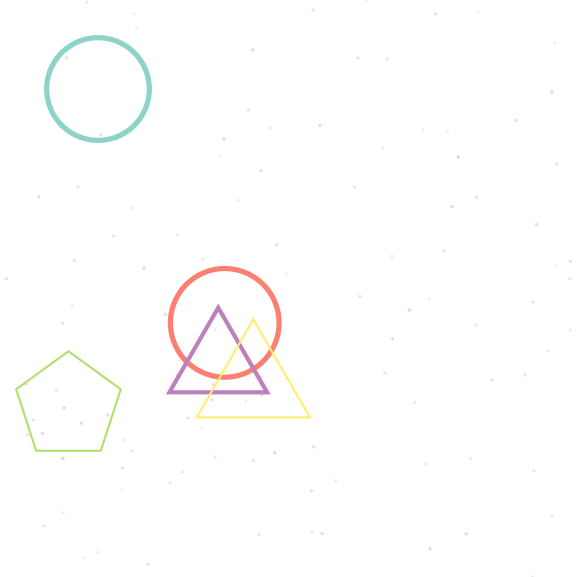[{"shape": "circle", "thickness": 2.5, "radius": 0.44, "center": [0.17, 0.845]}, {"shape": "circle", "thickness": 2.5, "radius": 0.47, "center": [0.389, 0.44]}, {"shape": "pentagon", "thickness": 1, "radius": 0.48, "center": [0.119, 0.296]}, {"shape": "triangle", "thickness": 2, "radius": 0.49, "center": [0.378, 0.369]}, {"shape": "triangle", "thickness": 1, "radius": 0.57, "center": [0.439, 0.333]}]